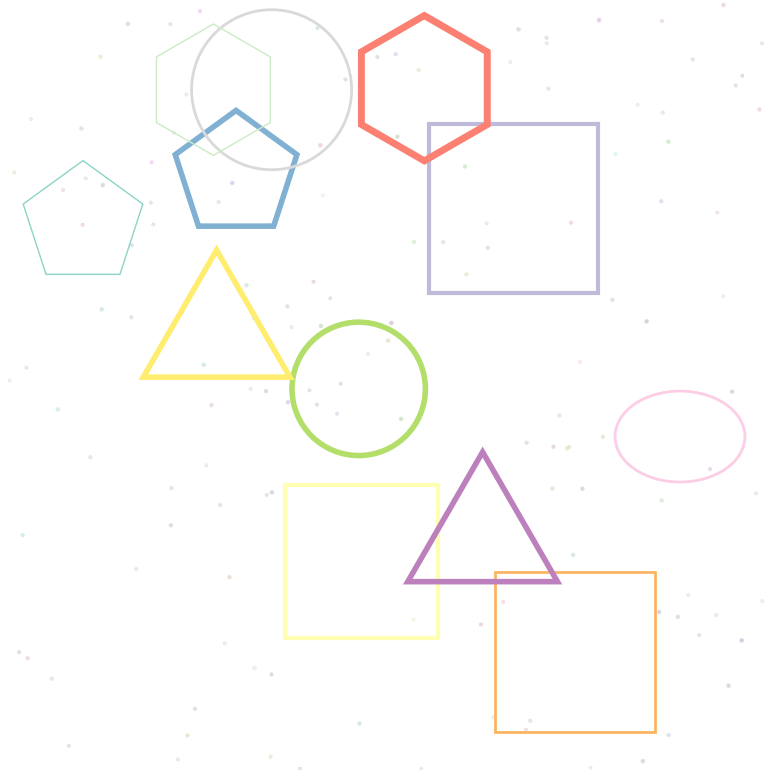[{"shape": "pentagon", "thickness": 0.5, "radius": 0.41, "center": [0.108, 0.71]}, {"shape": "square", "thickness": 1.5, "radius": 0.5, "center": [0.469, 0.271]}, {"shape": "square", "thickness": 1.5, "radius": 0.55, "center": [0.667, 0.729]}, {"shape": "hexagon", "thickness": 2.5, "radius": 0.47, "center": [0.551, 0.885]}, {"shape": "pentagon", "thickness": 2, "radius": 0.42, "center": [0.307, 0.774]}, {"shape": "square", "thickness": 1, "radius": 0.52, "center": [0.746, 0.153]}, {"shape": "circle", "thickness": 2, "radius": 0.43, "center": [0.466, 0.495]}, {"shape": "oval", "thickness": 1, "radius": 0.42, "center": [0.883, 0.433]}, {"shape": "circle", "thickness": 1, "radius": 0.52, "center": [0.353, 0.883]}, {"shape": "triangle", "thickness": 2, "radius": 0.56, "center": [0.627, 0.301]}, {"shape": "hexagon", "thickness": 0.5, "radius": 0.43, "center": [0.277, 0.883]}, {"shape": "triangle", "thickness": 2, "radius": 0.55, "center": [0.281, 0.565]}]